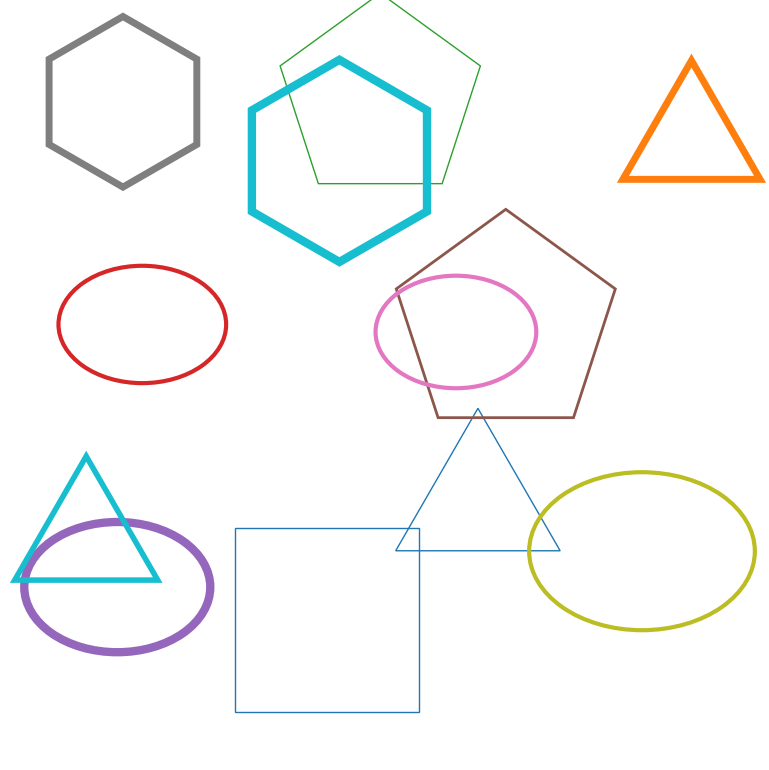[{"shape": "square", "thickness": 0.5, "radius": 0.6, "center": [0.425, 0.195]}, {"shape": "triangle", "thickness": 0.5, "radius": 0.62, "center": [0.621, 0.346]}, {"shape": "triangle", "thickness": 2.5, "radius": 0.51, "center": [0.898, 0.819]}, {"shape": "pentagon", "thickness": 0.5, "radius": 0.68, "center": [0.494, 0.872]}, {"shape": "oval", "thickness": 1.5, "radius": 0.54, "center": [0.185, 0.579]}, {"shape": "oval", "thickness": 3, "radius": 0.6, "center": [0.152, 0.238]}, {"shape": "pentagon", "thickness": 1, "radius": 0.75, "center": [0.657, 0.579]}, {"shape": "oval", "thickness": 1.5, "radius": 0.52, "center": [0.592, 0.569]}, {"shape": "hexagon", "thickness": 2.5, "radius": 0.55, "center": [0.16, 0.868]}, {"shape": "oval", "thickness": 1.5, "radius": 0.73, "center": [0.834, 0.284]}, {"shape": "triangle", "thickness": 2, "radius": 0.54, "center": [0.112, 0.3]}, {"shape": "hexagon", "thickness": 3, "radius": 0.66, "center": [0.441, 0.791]}]